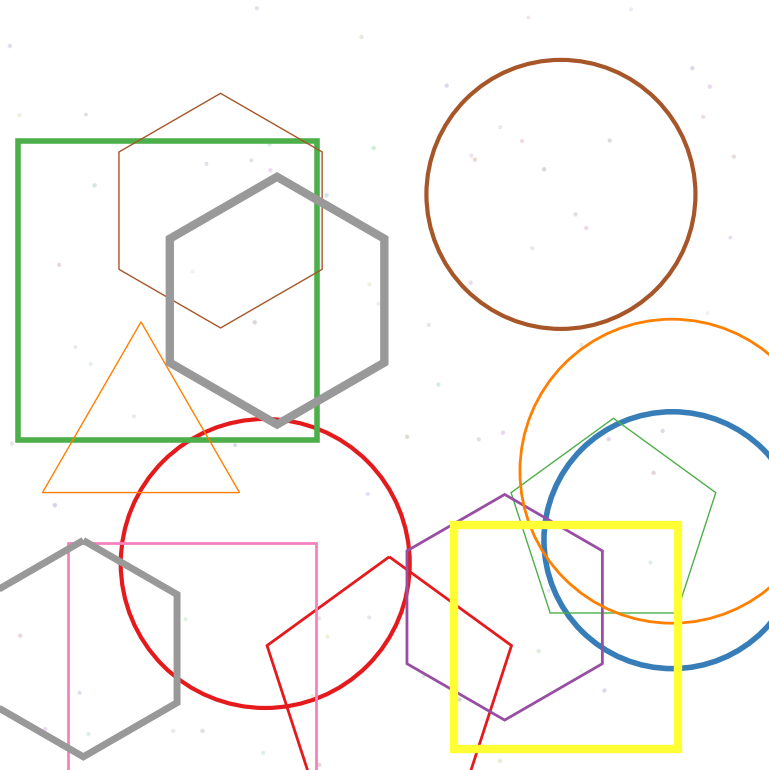[{"shape": "pentagon", "thickness": 1, "radius": 0.83, "center": [0.506, 0.11]}, {"shape": "circle", "thickness": 1.5, "radius": 0.94, "center": [0.344, 0.268]}, {"shape": "circle", "thickness": 2, "radius": 0.83, "center": [0.873, 0.298]}, {"shape": "square", "thickness": 2, "radius": 0.97, "center": [0.217, 0.623]}, {"shape": "pentagon", "thickness": 0.5, "radius": 0.7, "center": [0.797, 0.317]}, {"shape": "hexagon", "thickness": 1, "radius": 0.73, "center": [0.655, 0.211]}, {"shape": "triangle", "thickness": 0.5, "radius": 0.74, "center": [0.183, 0.434]}, {"shape": "circle", "thickness": 1, "radius": 0.99, "center": [0.873, 0.388]}, {"shape": "square", "thickness": 3, "radius": 0.73, "center": [0.736, 0.173]}, {"shape": "hexagon", "thickness": 0.5, "radius": 0.76, "center": [0.286, 0.726]}, {"shape": "circle", "thickness": 1.5, "radius": 0.87, "center": [0.728, 0.748]}, {"shape": "square", "thickness": 1, "radius": 0.8, "center": [0.249, 0.134]}, {"shape": "hexagon", "thickness": 3, "radius": 0.8, "center": [0.36, 0.61]}, {"shape": "hexagon", "thickness": 2.5, "radius": 0.7, "center": [0.108, 0.158]}]